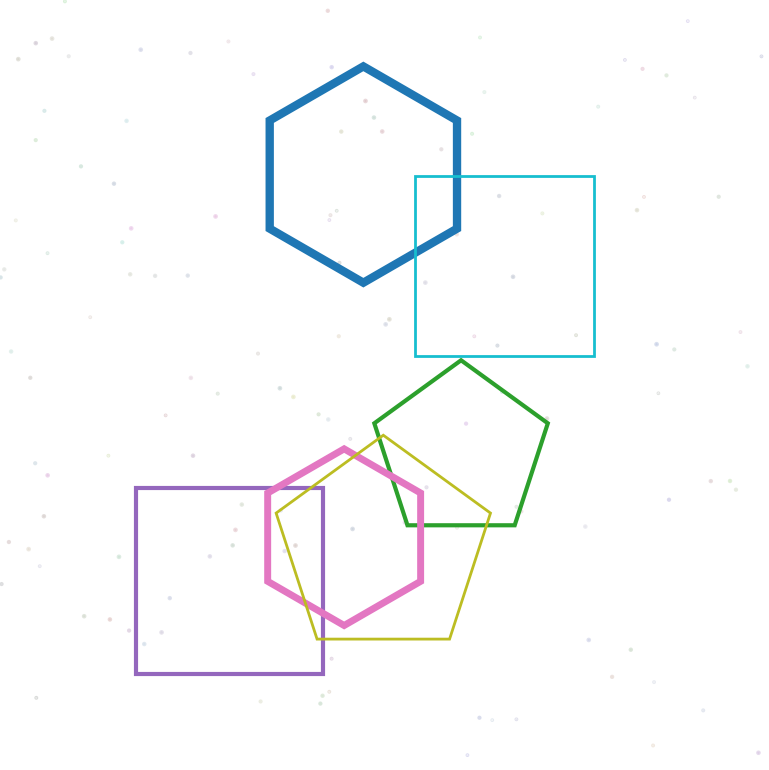[{"shape": "hexagon", "thickness": 3, "radius": 0.7, "center": [0.472, 0.773]}, {"shape": "pentagon", "thickness": 1.5, "radius": 0.59, "center": [0.599, 0.414]}, {"shape": "square", "thickness": 1.5, "radius": 0.6, "center": [0.298, 0.246]}, {"shape": "hexagon", "thickness": 2.5, "radius": 0.57, "center": [0.447, 0.302]}, {"shape": "pentagon", "thickness": 1, "radius": 0.73, "center": [0.498, 0.288]}, {"shape": "square", "thickness": 1, "radius": 0.58, "center": [0.655, 0.655]}]